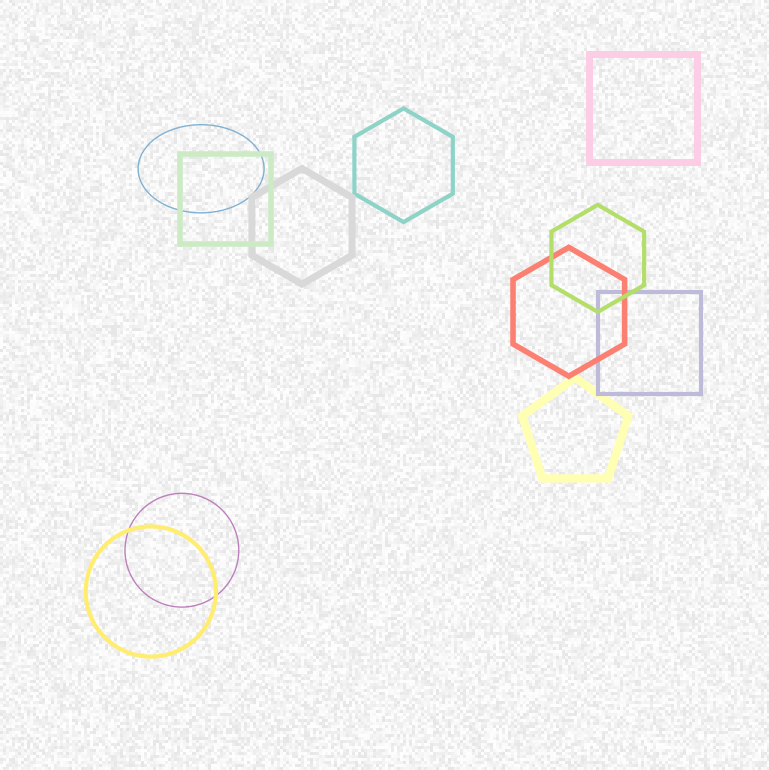[{"shape": "hexagon", "thickness": 1.5, "radius": 0.37, "center": [0.524, 0.785]}, {"shape": "pentagon", "thickness": 3, "radius": 0.36, "center": [0.747, 0.437]}, {"shape": "square", "thickness": 1.5, "radius": 0.33, "center": [0.844, 0.555]}, {"shape": "hexagon", "thickness": 2, "radius": 0.42, "center": [0.739, 0.595]}, {"shape": "oval", "thickness": 0.5, "radius": 0.41, "center": [0.261, 0.781]}, {"shape": "hexagon", "thickness": 1.5, "radius": 0.35, "center": [0.776, 0.664]}, {"shape": "square", "thickness": 2.5, "radius": 0.35, "center": [0.835, 0.86]}, {"shape": "hexagon", "thickness": 2.5, "radius": 0.38, "center": [0.392, 0.706]}, {"shape": "circle", "thickness": 0.5, "radius": 0.37, "center": [0.236, 0.285]}, {"shape": "square", "thickness": 2, "radius": 0.29, "center": [0.293, 0.742]}, {"shape": "circle", "thickness": 1.5, "radius": 0.42, "center": [0.196, 0.232]}]